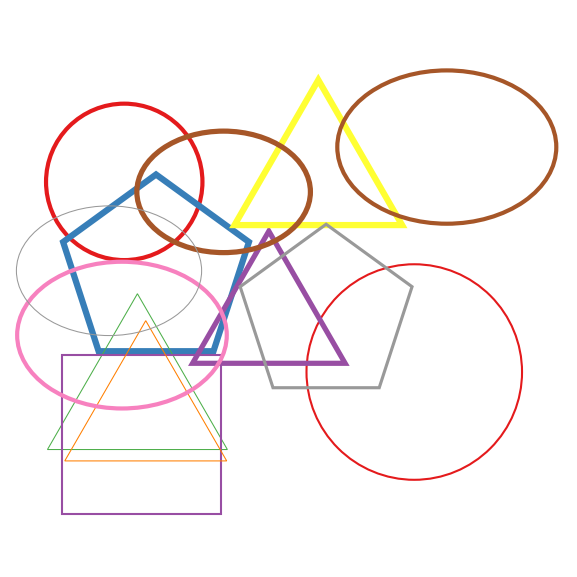[{"shape": "circle", "thickness": 2, "radius": 0.68, "center": [0.215, 0.684]}, {"shape": "circle", "thickness": 1, "radius": 0.93, "center": [0.717, 0.355]}, {"shape": "pentagon", "thickness": 3, "radius": 0.85, "center": [0.27, 0.528]}, {"shape": "triangle", "thickness": 0.5, "radius": 0.9, "center": [0.238, 0.311]}, {"shape": "square", "thickness": 1, "radius": 0.69, "center": [0.245, 0.248]}, {"shape": "triangle", "thickness": 2.5, "radius": 0.76, "center": [0.466, 0.446]}, {"shape": "triangle", "thickness": 0.5, "radius": 0.81, "center": [0.252, 0.282]}, {"shape": "triangle", "thickness": 3, "radius": 0.84, "center": [0.551, 0.693]}, {"shape": "oval", "thickness": 2, "radius": 0.95, "center": [0.774, 0.744]}, {"shape": "oval", "thickness": 2.5, "radius": 0.75, "center": [0.387, 0.667]}, {"shape": "oval", "thickness": 2, "radius": 0.91, "center": [0.211, 0.419]}, {"shape": "pentagon", "thickness": 1.5, "radius": 0.78, "center": [0.565, 0.454]}, {"shape": "oval", "thickness": 0.5, "radius": 0.8, "center": [0.189, 0.53]}]